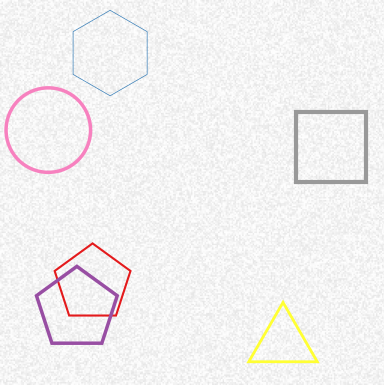[{"shape": "pentagon", "thickness": 1.5, "radius": 0.52, "center": [0.24, 0.264]}, {"shape": "hexagon", "thickness": 0.5, "radius": 0.56, "center": [0.286, 0.862]}, {"shape": "pentagon", "thickness": 2.5, "radius": 0.55, "center": [0.2, 0.198]}, {"shape": "triangle", "thickness": 2, "radius": 0.51, "center": [0.735, 0.112]}, {"shape": "circle", "thickness": 2.5, "radius": 0.55, "center": [0.125, 0.662]}, {"shape": "square", "thickness": 3, "radius": 0.46, "center": [0.861, 0.618]}]